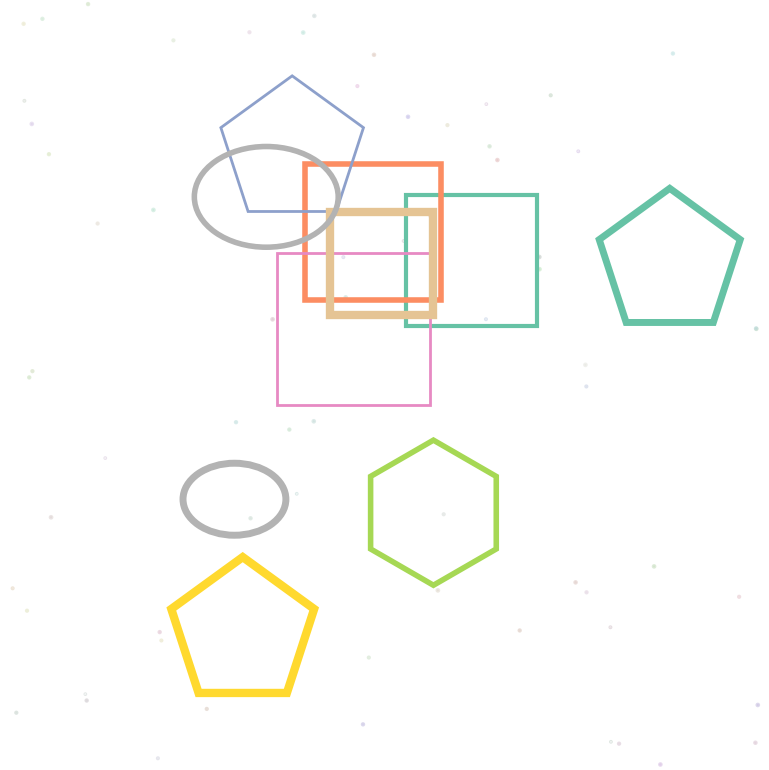[{"shape": "pentagon", "thickness": 2.5, "radius": 0.48, "center": [0.87, 0.659]}, {"shape": "square", "thickness": 1.5, "radius": 0.43, "center": [0.612, 0.662]}, {"shape": "square", "thickness": 2, "radius": 0.44, "center": [0.484, 0.699]}, {"shape": "pentagon", "thickness": 1, "radius": 0.49, "center": [0.379, 0.804]}, {"shape": "square", "thickness": 1, "radius": 0.5, "center": [0.459, 0.573]}, {"shape": "hexagon", "thickness": 2, "radius": 0.47, "center": [0.563, 0.334]}, {"shape": "pentagon", "thickness": 3, "radius": 0.49, "center": [0.315, 0.179]}, {"shape": "square", "thickness": 3, "radius": 0.34, "center": [0.495, 0.658]}, {"shape": "oval", "thickness": 2.5, "radius": 0.33, "center": [0.304, 0.352]}, {"shape": "oval", "thickness": 2, "radius": 0.47, "center": [0.346, 0.744]}]